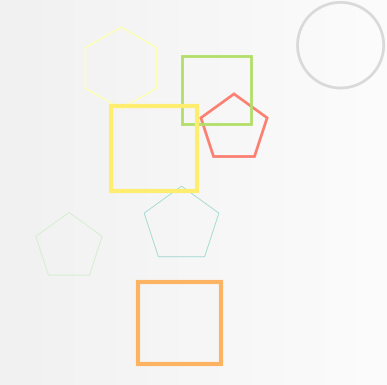[{"shape": "pentagon", "thickness": 0.5, "radius": 0.51, "center": [0.468, 0.415]}, {"shape": "hexagon", "thickness": 1, "radius": 0.53, "center": [0.312, 0.823]}, {"shape": "pentagon", "thickness": 2, "radius": 0.45, "center": [0.604, 0.666]}, {"shape": "square", "thickness": 3, "radius": 0.54, "center": [0.464, 0.161]}, {"shape": "square", "thickness": 2, "radius": 0.44, "center": [0.559, 0.766]}, {"shape": "circle", "thickness": 2, "radius": 0.56, "center": [0.879, 0.883]}, {"shape": "pentagon", "thickness": 0.5, "radius": 0.45, "center": [0.178, 0.358]}, {"shape": "square", "thickness": 3, "radius": 0.55, "center": [0.398, 0.615]}]